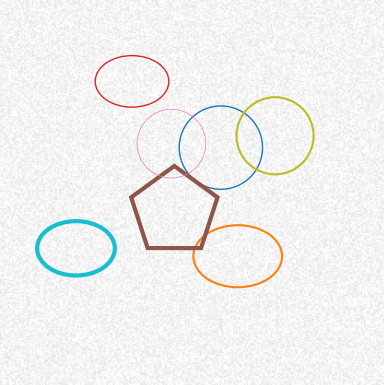[{"shape": "circle", "thickness": 1, "radius": 0.54, "center": [0.574, 0.617]}, {"shape": "oval", "thickness": 1.5, "radius": 0.58, "center": [0.617, 0.334]}, {"shape": "oval", "thickness": 1, "radius": 0.48, "center": [0.343, 0.789]}, {"shape": "pentagon", "thickness": 3, "radius": 0.59, "center": [0.453, 0.451]}, {"shape": "circle", "thickness": 0.5, "radius": 0.45, "center": [0.445, 0.627]}, {"shape": "circle", "thickness": 1.5, "radius": 0.5, "center": [0.714, 0.647]}, {"shape": "oval", "thickness": 3, "radius": 0.5, "center": [0.197, 0.355]}]